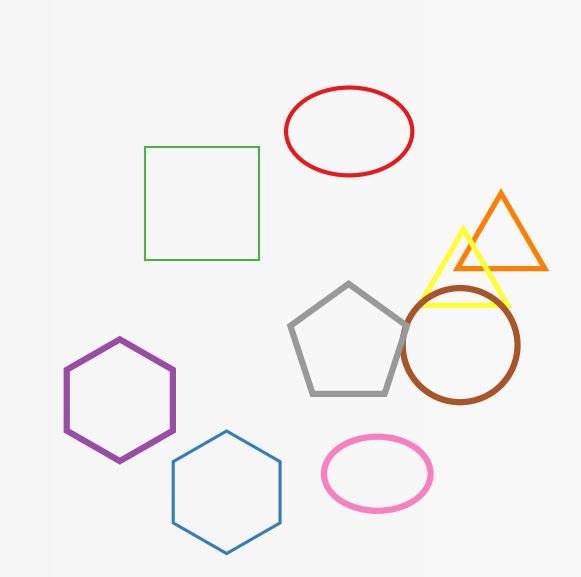[{"shape": "oval", "thickness": 2, "radius": 0.54, "center": [0.601, 0.772]}, {"shape": "hexagon", "thickness": 1.5, "radius": 0.53, "center": [0.39, 0.147]}, {"shape": "square", "thickness": 1, "radius": 0.49, "center": [0.347, 0.646]}, {"shape": "hexagon", "thickness": 3, "radius": 0.53, "center": [0.206, 0.306]}, {"shape": "triangle", "thickness": 2.5, "radius": 0.43, "center": [0.862, 0.577]}, {"shape": "triangle", "thickness": 2.5, "radius": 0.44, "center": [0.798, 0.514]}, {"shape": "circle", "thickness": 3, "radius": 0.49, "center": [0.792, 0.401]}, {"shape": "oval", "thickness": 3, "radius": 0.46, "center": [0.649, 0.179]}, {"shape": "pentagon", "thickness": 3, "radius": 0.53, "center": [0.6, 0.402]}]